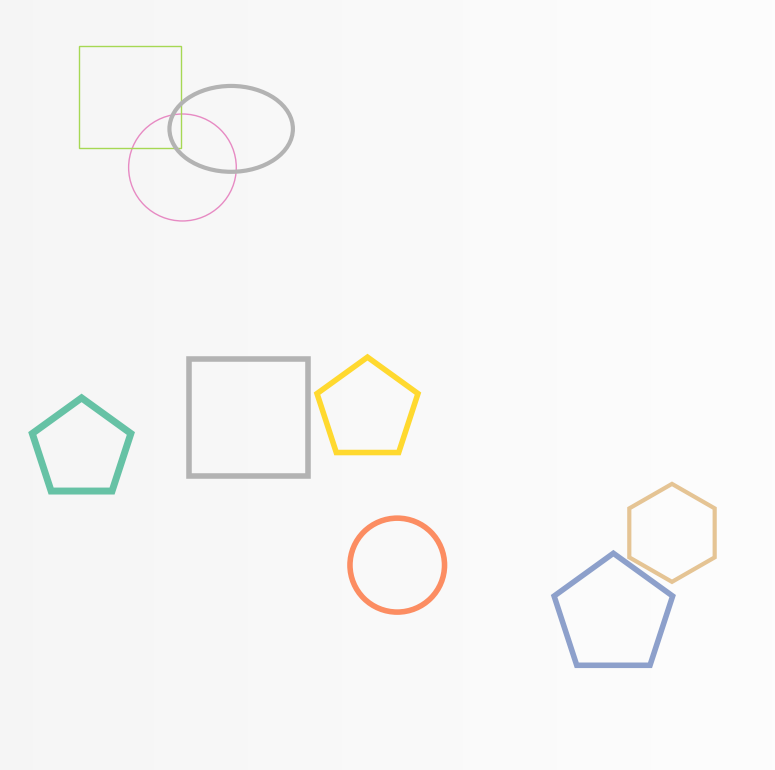[{"shape": "pentagon", "thickness": 2.5, "radius": 0.33, "center": [0.105, 0.416]}, {"shape": "circle", "thickness": 2, "radius": 0.3, "center": [0.513, 0.266]}, {"shape": "pentagon", "thickness": 2, "radius": 0.4, "center": [0.791, 0.201]}, {"shape": "circle", "thickness": 0.5, "radius": 0.35, "center": [0.235, 0.782]}, {"shape": "square", "thickness": 0.5, "radius": 0.33, "center": [0.168, 0.874]}, {"shape": "pentagon", "thickness": 2, "radius": 0.34, "center": [0.474, 0.468]}, {"shape": "hexagon", "thickness": 1.5, "radius": 0.32, "center": [0.867, 0.308]}, {"shape": "oval", "thickness": 1.5, "radius": 0.4, "center": [0.298, 0.833]}, {"shape": "square", "thickness": 2, "radius": 0.38, "center": [0.321, 0.458]}]